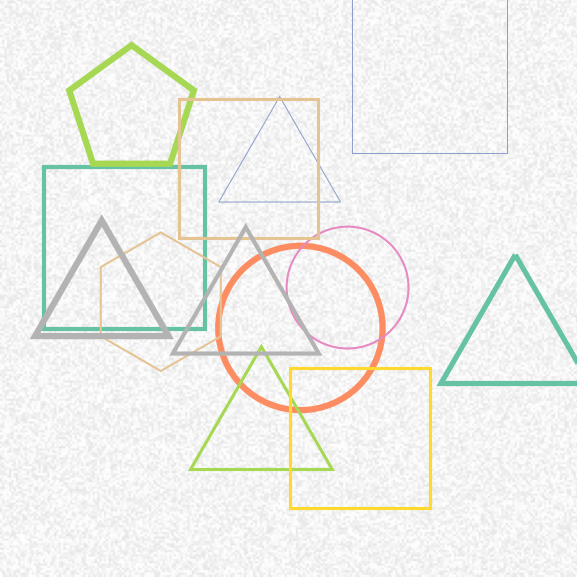[{"shape": "square", "thickness": 2, "radius": 0.7, "center": [0.216, 0.57]}, {"shape": "triangle", "thickness": 2.5, "radius": 0.74, "center": [0.892, 0.409]}, {"shape": "circle", "thickness": 3, "radius": 0.71, "center": [0.52, 0.431]}, {"shape": "square", "thickness": 0.5, "radius": 0.67, "center": [0.744, 0.869]}, {"shape": "triangle", "thickness": 0.5, "radius": 0.61, "center": [0.484, 0.71]}, {"shape": "circle", "thickness": 1, "radius": 0.53, "center": [0.602, 0.501]}, {"shape": "triangle", "thickness": 1.5, "radius": 0.71, "center": [0.453, 0.257]}, {"shape": "pentagon", "thickness": 3, "radius": 0.57, "center": [0.228, 0.807]}, {"shape": "square", "thickness": 1.5, "radius": 0.6, "center": [0.624, 0.241]}, {"shape": "hexagon", "thickness": 1, "radius": 0.6, "center": [0.278, 0.477]}, {"shape": "square", "thickness": 1.5, "radius": 0.6, "center": [0.43, 0.708]}, {"shape": "triangle", "thickness": 2, "radius": 0.73, "center": [0.426, 0.46]}, {"shape": "triangle", "thickness": 3, "radius": 0.67, "center": [0.176, 0.484]}]